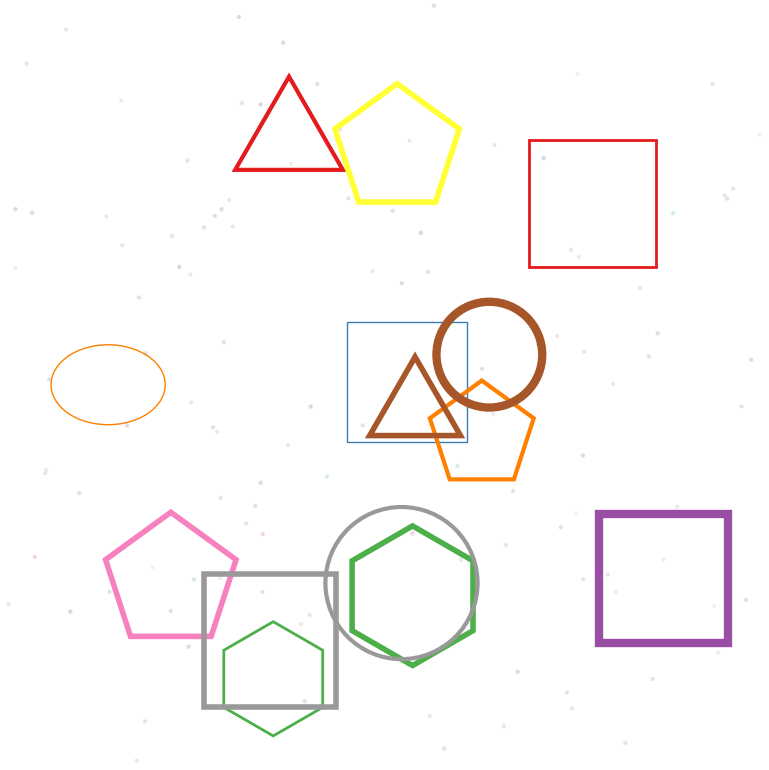[{"shape": "square", "thickness": 1, "radius": 0.41, "center": [0.769, 0.736]}, {"shape": "triangle", "thickness": 1.5, "radius": 0.4, "center": [0.375, 0.82]}, {"shape": "square", "thickness": 0.5, "radius": 0.39, "center": [0.528, 0.504]}, {"shape": "hexagon", "thickness": 1, "radius": 0.37, "center": [0.355, 0.118]}, {"shape": "hexagon", "thickness": 2, "radius": 0.45, "center": [0.536, 0.226]}, {"shape": "square", "thickness": 3, "radius": 0.42, "center": [0.862, 0.249]}, {"shape": "oval", "thickness": 0.5, "radius": 0.37, "center": [0.14, 0.5]}, {"shape": "pentagon", "thickness": 1.5, "radius": 0.35, "center": [0.626, 0.435]}, {"shape": "pentagon", "thickness": 2, "radius": 0.42, "center": [0.516, 0.806]}, {"shape": "triangle", "thickness": 2, "radius": 0.34, "center": [0.539, 0.468]}, {"shape": "circle", "thickness": 3, "radius": 0.34, "center": [0.636, 0.539]}, {"shape": "pentagon", "thickness": 2, "radius": 0.45, "center": [0.222, 0.246]}, {"shape": "circle", "thickness": 1.5, "radius": 0.49, "center": [0.521, 0.243]}, {"shape": "square", "thickness": 2, "radius": 0.43, "center": [0.351, 0.168]}]